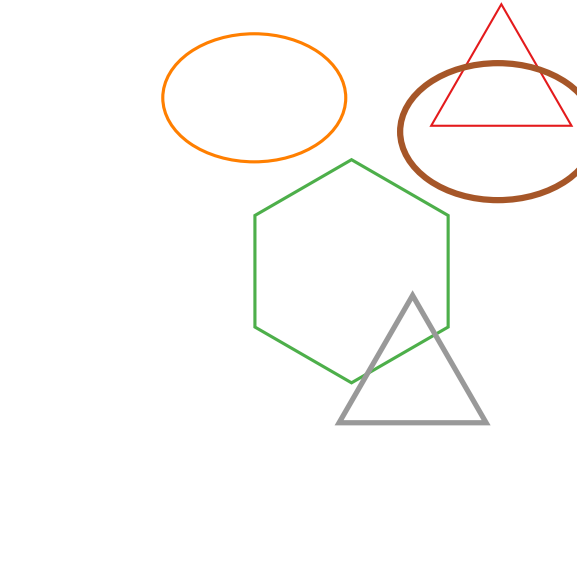[{"shape": "triangle", "thickness": 1, "radius": 0.7, "center": [0.868, 0.852]}, {"shape": "hexagon", "thickness": 1.5, "radius": 0.97, "center": [0.609, 0.529]}, {"shape": "oval", "thickness": 1.5, "radius": 0.79, "center": [0.44, 0.83]}, {"shape": "oval", "thickness": 3, "radius": 0.85, "center": [0.862, 0.771]}, {"shape": "triangle", "thickness": 2.5, "radius": 0.73, "center": [0.714, 0.341]}]